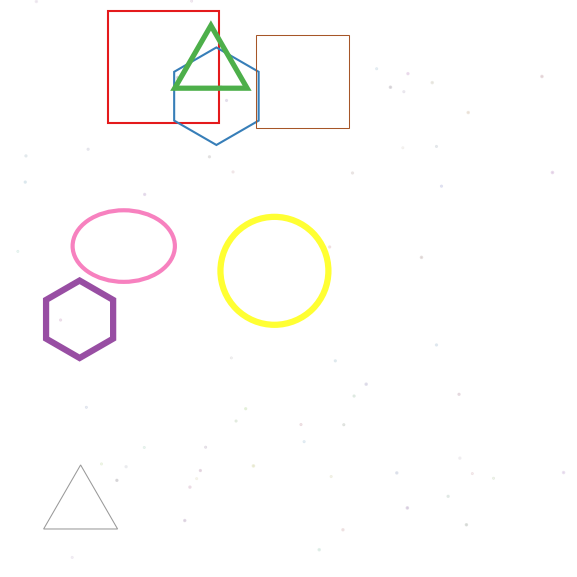[{"shape": "square", "thickness": 1, "radius": 0.48, "center": [0.283, 0.883]}, {"shape": "hexagon", "thickness": 1, "radius": 0.42, "center": [0.375, 0.833]}, {"shape": "triangle", "thickness": 2.5, "radius": 0.36, "center": [0.365, 0.883]}, {"shape": "hexagon", "thickness": 3, "radius": 0.34, "center": [0.138, 0.446]}, {"shape": "circle", "thickness": 3, "radius": 0.47, "center": [0.475, 0.53]}, {"shape": "square", "thickness": 0.5, "radius": 0.4, "center": [0.524, 0.857]}, {"shape": "oval", "thickness": 2, "radius": 0.44, "center": [0.214, 0.573]}, {"shape": "triangle", "thickness": 0.5, "radius": 0.37, "center": [0.14, 0.12]}]